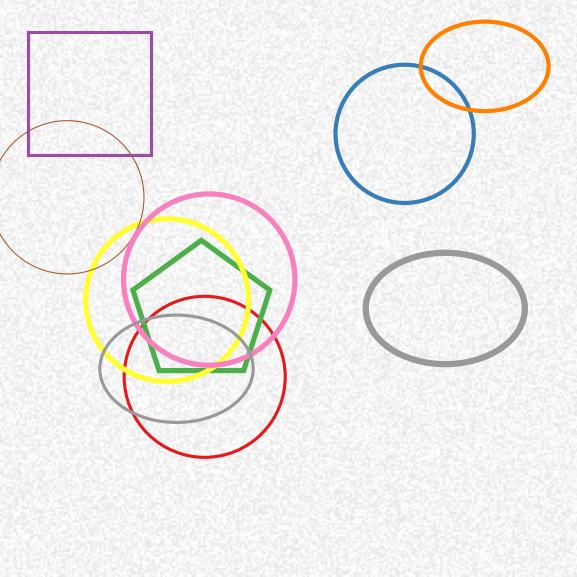[{"shape": "circle", "thickness": 1.5, "radius": 0.7, "center": [0.354, 0.347]}, {"shape": "circle", "thickness": 2, "radius": 0.6, "center": [0.701, 0.767]}, {"shape": "pentagon", "thickness": 2.5, "radius": 0.62, "center": [0.349, 0.458]}, {"shape": "square", "thickness": 1.5, "radius": 0.53, "center": [0.155, 0.837]}, {"shape": "oval", "thickness": 2, "radius": 0.55, "center": [0.839, 0.884]}, {"shape": "circle", "thickness": 2.5, "radius": 0.7, "center": [0.29, 0.479]}, {"shape": "circle", "thickness": 0.5, "radius": 0.66, "center": [0.117, 0.657]}, {"shape": "circle", "thickness": 2.5, "radius": 0.74, "center": [0.362, 0.515]}, {"shape": "oval", "thickness": 3, "radius": 0.69, "center": [0.771, 0.465]}, {"shape": "oval", "thickness": 1.5, "radius": 0.66, "center": [0.306, 0.361]}]